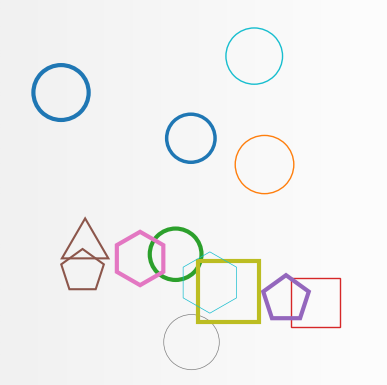[{"shape": "circle", "thickness": 3, "radius": 0.36, "center": [0.158, 0.76]}, {"shape": "circle", "thickness": 2.5, "radius": 0.31, "center": [0.493, 0.641]}, {"shape": "circle", "thickness": 1, "radius": 0.38, "center": [0.683, 0.573]}, {"shape": "circle", "thickness": 3, "radius": 0.33, "center": [0.453, 0.34]}, {"shape": "square", "thickness": 1, "radius": 0.32, "center": [0.814, 0.213]}, {"shape": "pentagon", "thickness": 3, "radius": 0.31, "center": [0.738, 0.223]}, {"shape": "pentagon", "thickness": 1.5, "radius": 0.29, "center": [0.213, 0.296]}, {"shape": "triangle", "thickness": 1.5, "radius": 0.35, "center": [0.22, 0.364]}, {"shape": "hexagon", "thickness": 3, "radius": 0.35, "center": [0.362, 0.329]}, {"shape": "circle", "thickness": 0.5, "radius": 0.36, "center": [0.494, 0.111]}, {"shape": "square", "thickness": 3, "radius": 0.39, "center": [0.589, 0.243]}, {"shape": "circle", "thickness": 1, "radius": 0.37, "center": [0.656, 0.854]}, {"shape": "hexagon", "thickness": 0.5, "radius": 0.4, "center": [0.542, 0.266]}]